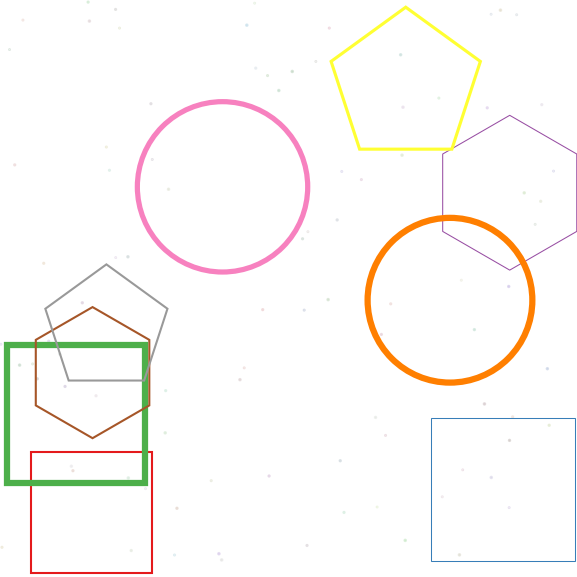[{"shape": "square", "thickness": 1, "radius": 0.52, "center": [0.158, 0.112]}, {"shape": "square", "thickness": 0.5, "radius": 0.62, "center": [0.871, 0.151]}, {"shape": "square", "thickness": 3, "radius": 0.6, "center": [0.131, 0.282]}, {"shape": "hexagon", "thickness": 0.5, "radius": 0.67, "center": [0.883, 0.665]}, {"shape": "circle", "thickness": 3, "radius": 0.71, "center": [0.779, 0.479]}, {"shape": "pentagon", "thickness": 1.5, "radius": 0.68, "center": [0.703, 0.851]}, {"shape": "hexagon", "thickness": 1, "radius": 0.57, "center": [0.16, 0.354]}, {"shape": "circle", "thickness": 2.5, "radius": 0.74, "center": [0.385, 0.676]}, {"shape": "pentagon", "thickness": 1, "radius": 0.56, "center": [0.184, 0.43]}]